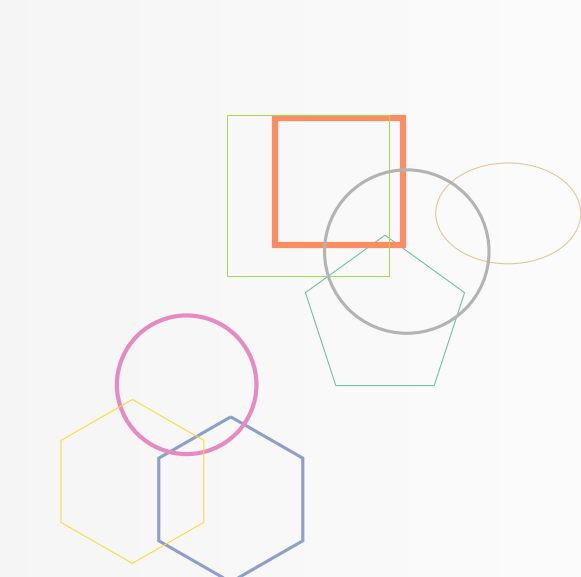[{"shape": "pentagon", "thickness": 0.5, "radius": 0.72, "center": [0.662, 0.448]}, {"shape": "square", "thickness": 3, "radius": 0.55, "center": [0.583, 0.684]}, {"shape": "hexagon", "thickness": 1.5, "radius": 0.72, "center": [0.397, 0.134]}, {"shape": "circle", "thickness": 2, "radius": 0.6, "center": [0.321, 0.333]}, {"shape": "square", "thickness": 0.5, "radius": 0.7, "center": [0.53, 0.661]}, {"shape": "hexagon", "thickness": 0.5, "radius": 0.71, "center": [0.228, 0.166]}, {"shape": "oval", "thickness": 0.5, "radius": 0.62, "center": [0.874, 0.63]}, {"shape": "circle", "thickness": 1.5, "radius": 0.71, "center": [0.7, 0.564]}]